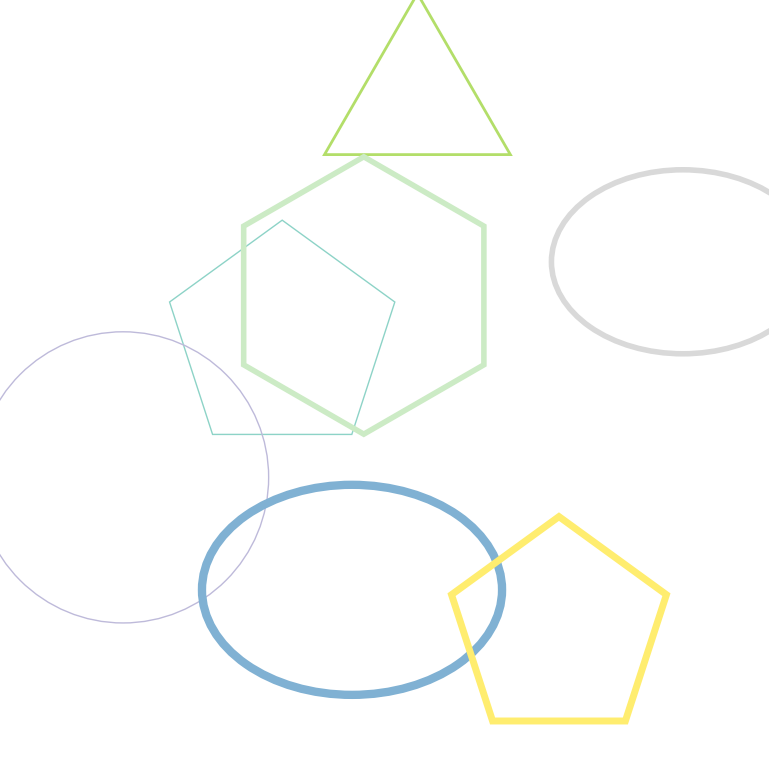[{"shape": "pentagon", "thickness": 0.5, "radius": 0.77, "center": [0.366, 0.56]}, {"shape": "circle", "thickness": 0.5, "radius": 0.95, "center": [0.16, 0.38]}, {"shape": "oval", "thickness": 3, "radius": 0.97, "center": [0.457, 0.234]}, {"shape": "triangle", "thickness": 1, "radius": 0.7, "center": [0.542, 0.869]}, {"shape": "oval", "thickness": 2, "radius": 0.85, "center": [0.887, 0.66]}, {"shape": "hexagon", "thickness": 2, "radius": 0.9, "center": [0.472, 0.616]}, {"shape": "pentagon", "thickness": 2.5, "radius": 0.73, "center": [0.726, 0.182]}]